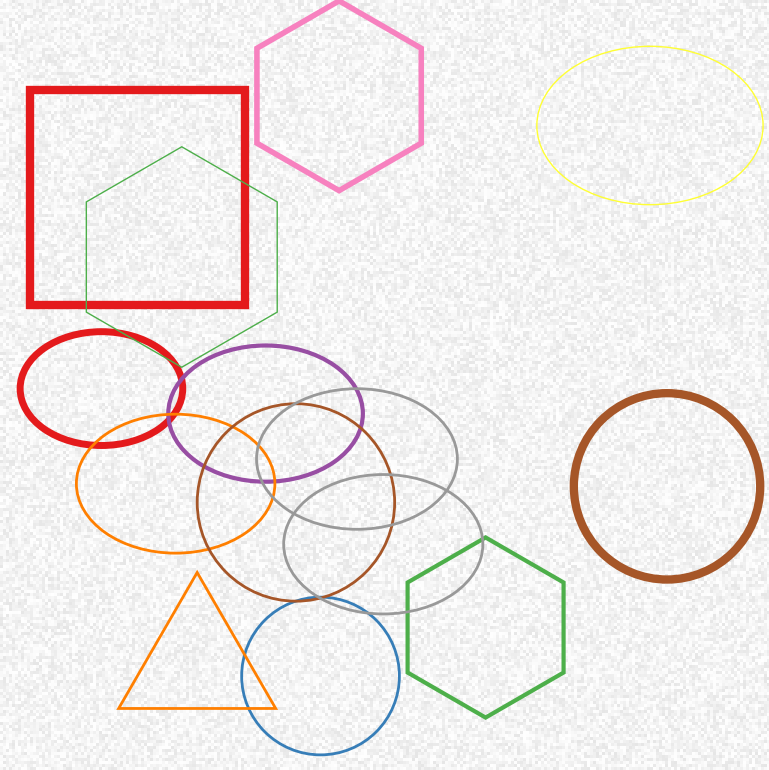[{"shape": "oval", "thickness": 2.5, "radius": 0.53, "center": [0.132, 0.495]}, {"shape": "square", "thickness": 3, "radius": 0.7, "center": [0.179, 0.743]}, {"shape": "circle", "thickness": 1, "radius": 0.51, "center": [0.416, 0.122]}, {"shape": "hexagon", "thickness": 1.5, "radius": 0.58, "center": [0.631, 0.185]}, {"shape": "hexagon", "thickness": 0.5, "radius": 0.72, "center": [0.236, 0.666]}, {"shape": "oval", "thickness": 1.5, "radius": 0.63, "center": [0.345, 0.463]}, {"shape": "triangle", "thickness": 1, "radius": 0.59, "center": [0.256, 0.139]}, {"shape": "oval", "thickness": 1, "radius": 0.64, "center": [0.228, 0.372]}, {"shape": "oval", "thickness": 0.5, "radius": 0.73, "center": [0.844, 0.837]}, {"shape": "circle", "thickness": 1, "radius": 0.64, "center": [0.384, 0.347]}, {"shape": "circle", "thickness": 3, "radius": 0.61, "center": [0.866, 0.368]}, {"shape": "hexagon", "thickness": 2, "radius": 0.62, "center": [0.44, 0.876]}, {"shape": "oval", "thickness": 1, "radius": 0.65, "center": [0.464, 0.404]}, {"shape": "oval", "thickness": 1, "radius": 0.65, "center": [0.498, 0.293]}]